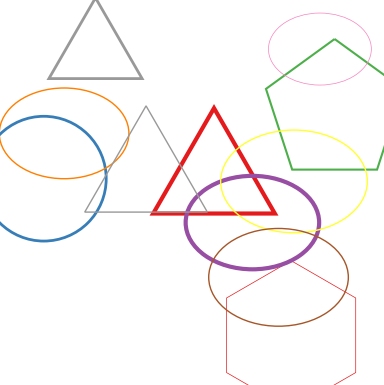[{"shape": "triangle", "thickness": 3, "radius": 0.91, "center": [0.556, 0.537]}, {"shape": "hexagon", "thickness": 0.5, "radius": 0.97, "center": [0.756, 0.129]}, {"shape": "circle", "thickness": 2, "radius": 0.81, "center": [0.114, 0.536]}, {"shape": "pentagon", "thickness": 1.5, "radius": 0.94, "center": [0.869, 0.711]}, {"shape": "oval", "thickness": 3, "radius": 0.87, "center": [0.656, 0.422]}, {"shape": "oval", "thickness": 1, "radius": 0.84, "center": [0.166, 0.654]}, {"shape": "oval", "thickness": 1, "radius": 0.95, "center": [0.764, 0.529]}, {"shape": "oval", "thickness": 1, "radius": 0.91, "center": [0.723, 0.28]}, {"shape": "oval", "thickness": 0.5, "radius": 0.67, "center": [0.831, 0.873]}, {"shape": "triangle", "thickness": 1, "radius": 0.92, "center": [0.379, 0.541]}, {"shape": "triangle", "thickness": 2, "radius": 0.7, "center": [0.248, 0.866]}]